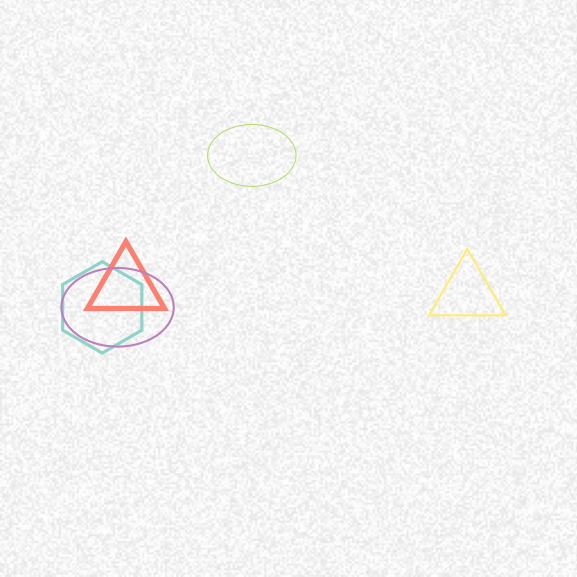[{"shape": "hexagon", "thickness": 1.5, "radius": 0.4, "center": [0.177, 0.467]}, {"shape": "triangle", "thickness": 2.5, "radius": 0.39, "center": [0.218, 0.504]}, {"shape": "oval", "thickness": 0.5, "radius": 0.38, "center": [0.436, 0.73]}, {"shape": "oval", "thickness": 1, "radius": 0.49, "center": [0.204, 0.467]}, {"shape": "triangle", "thickness": 1, "radius": 0.38, "center": [0.809, 0.492]}]